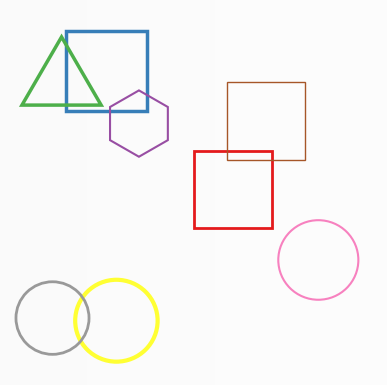[{"shape": "square", "thickness": 2, "radius": 0.5, "center": [0.602, 0.508]}, {"shape": "square", "thickness": 2.5, "radius": 0.52, "center": [0.274, 0.816]}, {"shape": "triangle", "thickness": 2.5, "radius": 0.59, "center": [0.159, 0.786]}, {"shape": "hexagon", "thickness": 1.5, "radius": 0.43, "center": [0.359, 0.679]}, {"shape": "circle", "thickness": 3, "radius": 0.53, "center": [0.3, 0.167]}, {"shape": "square", "thickness": 1, "radius": 0.5, "center": [0.685, 0.685]}, {"shape": "circle", "thickness": 1.5, "radius": 0.52, "center": [0.821, 0.325]}, {"shape": "circle", "thickness": 2, "radius": 0.47, "center": [0.135, 0.174]}]